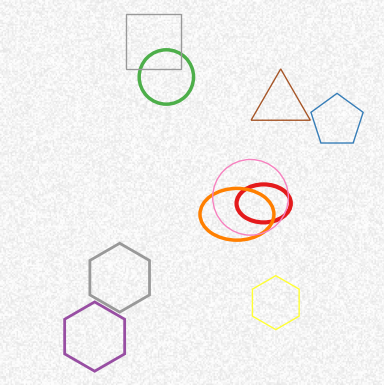[{"shape": "oval", "thickness": 3, "radius": 0.35, "center": [0.685, 0.472]}, {"shape": "pentagon", "thickness": 1, "radius": 0.36, "center": [0.875, 0.686]}, {"shape": "circle", "thickness": 2.5, "radius": 0.35, "center": [0.432, 0.8]}, {"shape": "hexagon", "thickness": 2, "radius": 0.45, "center": [0.246, 0.126]}, {"shape": "oval", "thickness": 2.5, "radius": 0.48, "center": [0.615, 0.443]}, {"shape": "hexagon", "thickness": 1, "radius": 0.35, "center": [0.716, 0.214]}, {"shape": "triangle", "thickness": 1, "radius": 0.44, "center": [0.729, 0.732]}, {"shape": "circle", "thickness": 1, "radius": 0.49, "center": [0.651, 0.487]}, {"shape": "hexagon", "thickness": 2, "radius": 0.45, "center": [0.311, 0.279]}, {"shape": "square", "thickness": 1, "radius": 0.36, "center": [0.398, 0.891]}]